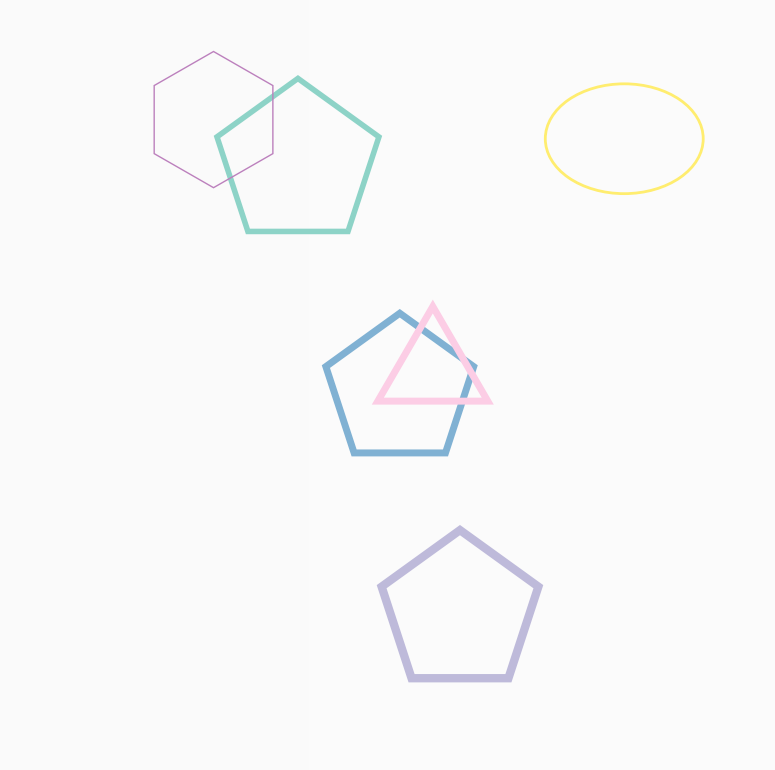[{"shape": "pentagon", "thickness": 2, "radius": 0.55, "center": [0.384, 0.788]}, {"shape": "pentagon", "thickness": 3, "radius": 0.53, "center": [0.594, 0.205]}, {"shape": "pentagon", "thickness": 2.5, "radius": 0.5, "center": [0.516, 0.493]}, {"shape": "triangle", "thickness": 2.5, "radius": 0.41, "center": [0.558, 0.52]}, {"shape": "hexagon", "thickness": 0.5, "radius": 0.44, "center": [0.276, 0.845]}, {"shape": "oval", "thickness": 1, "radius": 0.51, "center": [0.805, 0.82]}]